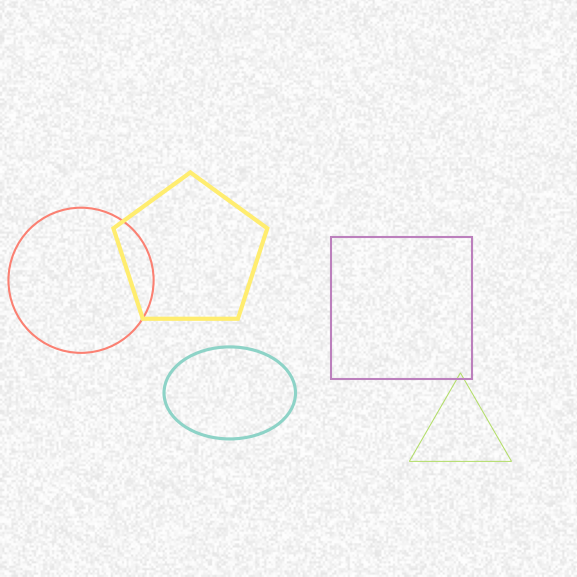[{"shape": "oval", "thickness": 1.5, "radius": 0.57, "center": [0.398, 0.319]}, {"shape": "circle", "thickness": 1, "radius": 0.63, "center": [0.14, 0.514]}, {"shape": "triangle", "thickness": 0.5, "radius": 0.51, "center": [0.797, 0.251]}, {"shape": "square", "thickness": 1, "radius": 0.61, "center": [0.695, 0.466]}, {"shape": "pentagon", "thickness": 2, "radius": 0.7, "center": [0.33, 0.56]}]